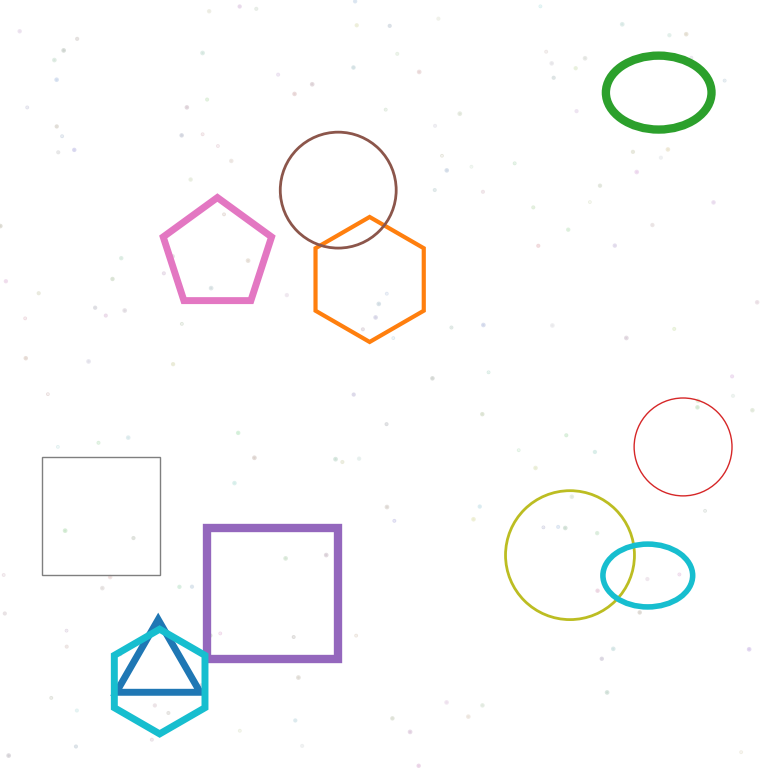[{"shape": "triangle", "thickness": 2.5, "radius": 0.31, "center": [0.205, 0.132]}, {"shape": "hexagon", "thickness": 1.5, "radius": 0.41, "center": [0.48, 0.637]}, {"shape": "oval", "thickness": 3, "radius": 0.34, "center": [0.855, 0.88]}, {"shape": "circle", "thickness": 0.5, "radius": 0.32, "center": [0.887, 0.42]}, {"shape": "square", "thickness": 3, "radius": 0.43, "center": [0.354, 0.229]}, {"shape": "circle", "thickness": 1, "radius": 0.38, "center": [0.439, 0.753]}, {"shape": "pentagon", "thickness": 2.5, "radius": 0.37, "center": [0.282, 0.669]}, {"shape": "square", "thickness": 0.5, "radius": 0.38, "center": [0.131, 0.33]}, {"shape": "circle", "thickness": 1, "radius": 0.42, "center": [0.74, 0.279]}, {"shape": "oval", "thickness": 2, "radius": 0.29, "center": [0.841, 0.253]}, {"shape": "hexagon", "thickness": 2.5, "radius": 0.34, "center": [0.207, 0.115]}]